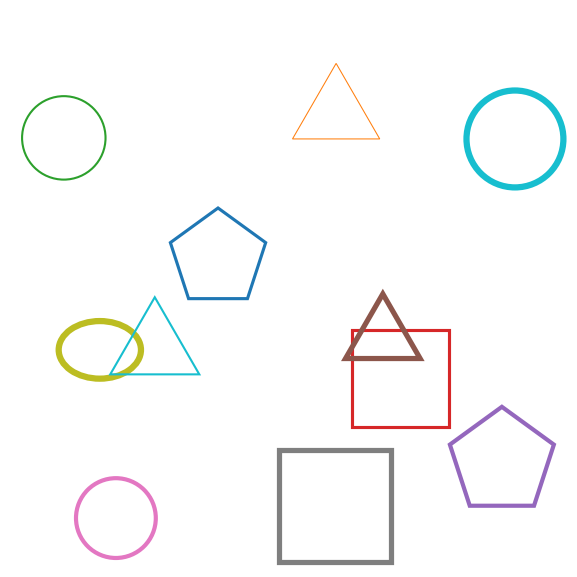[{"shape": "pentagon", "thickness": 1.5, "radius": 0.43, "center": [0.378, 0.552]}, {"shape": "triangle", "thickness": 0.5, "radius": 0.44, "center": [0.582, 0.802]}, {"shape": "circle", "thickness": 1, "radius": 0.36, "center": [0.11, 0.76]}, {"shape": "square", "thickness": 1.5, "radius": 0.42, "center": [0.693, 0.344]}, {"shape": "pentagon", "thickness": 2, "radius": 0.47, "center": [0.869, 0.2]}, {"shape": "triangle", "thickness": 2.5, "radius": 0.37, "center": [0.663, 0.416]}, {"shape": "circle", "thickness": 2, "radius": 0.35, "center": [0.201, 0.102]}, {"shape": "square", "thickness": 2.5, "radius": 0.48, "center": [0.58, 0.123]}, {"shape": "oval", "thickness": 3, "radius": 0.36, "center": [0.173, 0.393]}, {"shape": "circle", "thickness": 3, "radius": 0.42, "center": [0.892, 0.759]}, {"shape": "triangle", "thickness": 1, "radius": 0.45, "center": [0.268, 0.395]}]